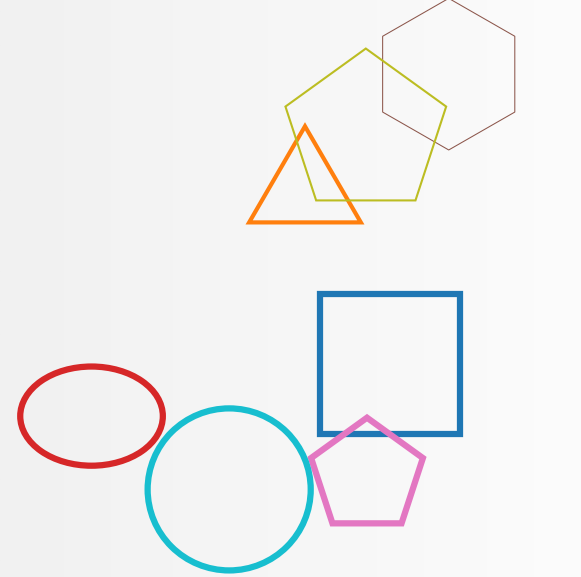[{"shape": "square", "thickness": 3, "radius": 0.6, "center": [0.671, 0.369]}, {"shape": "triangle", "thickness": 2, "radius": 0.55, "center": [0.525, 0.669]}, {"shape": "oval", "thickness": 3, "radius": 0.61, "center": [0.157, 0.279]}, {"shape": "hexagon", "thickness": 0.5, "radius": 0.66, "center": [0.772, 0.871]}, {"shape": "pentagon", "thickness": 3, "radius": 0.51, "center": [0.631, 0.175]}, {"shape": "pentagon", "thickness": 1, "radius": 0.73, "center": [0.629, 0.77]}, {"shape": "circle", "thickness": 3, "radius": 0.7, "center": [0.394, 0.152]}]